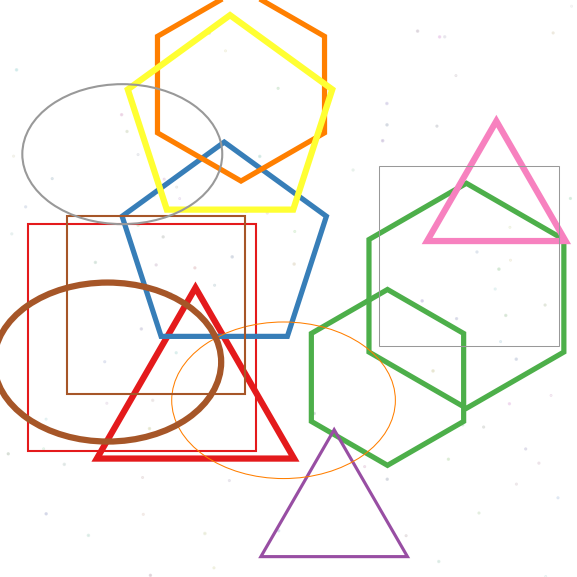[{"shape": "square", "thickness": 1, "radius": 0.99, "center": [0.246, 0.415]}, {"shape": "triangle", "thickness": 3, "radius": 0.99, "center": [0.338, 0.304]}, {"shape": "pentagon", "thickness": 2.5, "radius": 0.93, "center": [0.388, 0.567]}, {"shape": "hexagon", "thickness": 2.5, "radius": 0.97, "center": [0.808, 0.487]}, {"shape": "hexagon", "thickness": 2.5, "radius": 0.76, "center": [0.671, 0.346]}, {"shape": "triangle", "thickness": 1.5, "radius": 0.73, "center": [0.579, 0.109]}, {"shape": "hexagon", "thickness": 2.5, "radius": 0.84, "center": [0.417, 0.853]}, {"shape": "oval", "thickness": 0.5, "radius": 0.97, "center": [0.491, 0.306]}, {"shape": "pentagon", "thickness": 3, "radius": 0.93, "center": [0.398, 0.787]}, {"shape": "square", "thickness": 1, "radius": 0.77, "center": [0.27, 0.471]}, {"shape": "oval", "thickness": 3, "radius": 0.98, "center": [0.186, 0.372]}, {"shape": "triangle", "thickness": 3, "radius": 0.69, "center": [0.859, 0.651]}, {"shape": "square", "thickness": 0.5, "radius": 0.78, "center": [0.812, 0.556]}, {"shape": "oval", "thickness": 1, "radius": 0.87, "center": [0.212, 0.732]}]